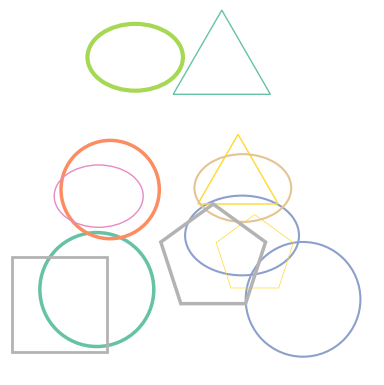[{"shape": "triangle", "thickness": 1, "radius": 0.73, "center": [0.576, 0.828]}, {"shape": "circle", "thickness": 2.5, "radius": 0.74, "center": [0.251, 0.248]}, {"shape": "circle", "thickness": 2.5, "radius": 0.64, "center": [0.286, 0.508]}, {"shape": "oval", "thickness": 1.5, "radius": 0.74, "center": [0.629, 0.388]}, {"shape": "circle", "thickness": 1.5, "radius": 0.74, "center": [0.787, 0.222]}, {"shape": "oval", "thickness": 1, "radius": 0.58, "center": [0.256, 0.491]}, {"shape": "oval", "thickness": 3, "radius": 0.62, "center": [0.351, 0.851]}, {"shape": "triangle", "thickness": 1, "radius": 0.6, "center": [0.618, 0.53]}, {"shape": "pentagon", "thickness": 0.5, "radius": 0.53, "center": [0.662, 0.337]}, {"shape": "oval", "thickness": 1.5, "radius": 0.63, "center": [0.631, 0.512]}, {"shape": "square", "thickness": 2, "radius": 0.61, "center": [0.154, 0.21]}, {"shape": "pentagon", "thickness": 2.5, "radius": 0.72, "center": [0.554, 0.327]}]